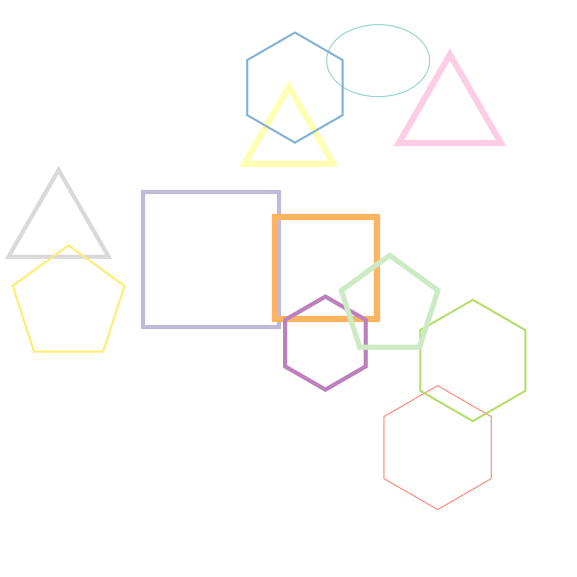[{"shape": "oval", "thickness": 0.5, "radius": 0.45, "center": [0.655, 0.894]}, {"shape": "triangle", "thickness": 3, "radius": 0.45, "center": [0.5, 0.76]}, {"shape": "square", "thickness": 2, "radius": 0.59, "center": [0.365, 0.55]}, {"shape": "hexagon", "thickness": 0.5, "radius": 0.54, "center": [0.758, 0.224]}, {"shape": "hexagon", "thickness": 1, "radius": 0.48, "center": [0.511, 0.847]}, {"shape": "square", "thickness": 3, "radius": 0.44, "center": [0.565, 0.534]}, {"shape": "hexagon", "thickness": 1, "radius": 0.53, "center": [0.819, 0.375]}, {"shape": "triangle", "thickness": 3, "radius": 0.51, "center": [0.779, 0.803]}, {"shape": "triangle", "thickness": 2, "radius": 0.5, "center": [0.101, 0.605]}, {"shape": "hexagon", "thickness": 2, "radius": 0.4, "center": [0.563, 0.405]}, {"shape": "pentagon", "thickness": 2.5, "radius": 0.44, "center": [0.675, 0.469]}, {"shape": "pentagon", "thickness": 1, "radius": 0.51, "center": [0.119, 0.473]}]